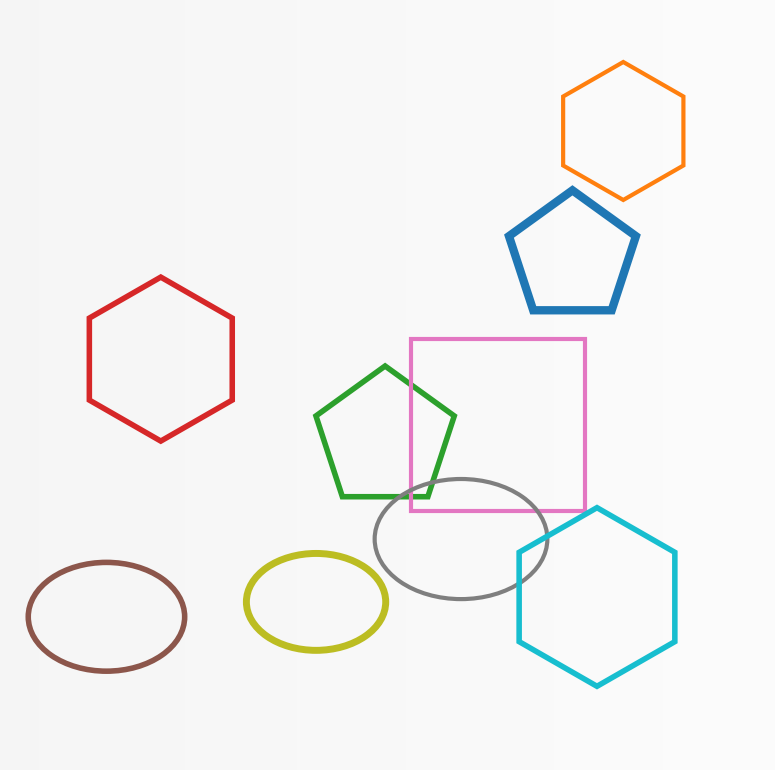[{"shape": "pentagon", "thickness": 3, "radius": 0.43, "center": [0.739, 0.667]}, {"shape": "hexagon", "thickness": 1.5, "radius": 0.45, "center": [0.804, 0.83]}, {"shape": "pentagon", "thickness": 2, "radius": 0.47, "center": [0.497, 0.431]}, {"shape": "hexagon", "thickness": 2, "radius": 0.53, "center": [0.207, 0.534]}, {"shape": "oval", "thickness": 2, "radius": 0.5, "center": [0.137, 0.199]}, {"shape": "square", "thickness": 1.5, "radius": 0.56, "center": [0.642, 0.448]}, {"shape": "oval", "thickness": 1.5, "radius": 0.56, "center": [0.595, 0.3]}, {"shape": "oval", "thickness": 2.5, "radius": 0.45, "center": [0.408, 0.218]}, {"shape": "hexagon", "thickness": 2, "radius": 0.58, "center": [0.77, 0.225]}]